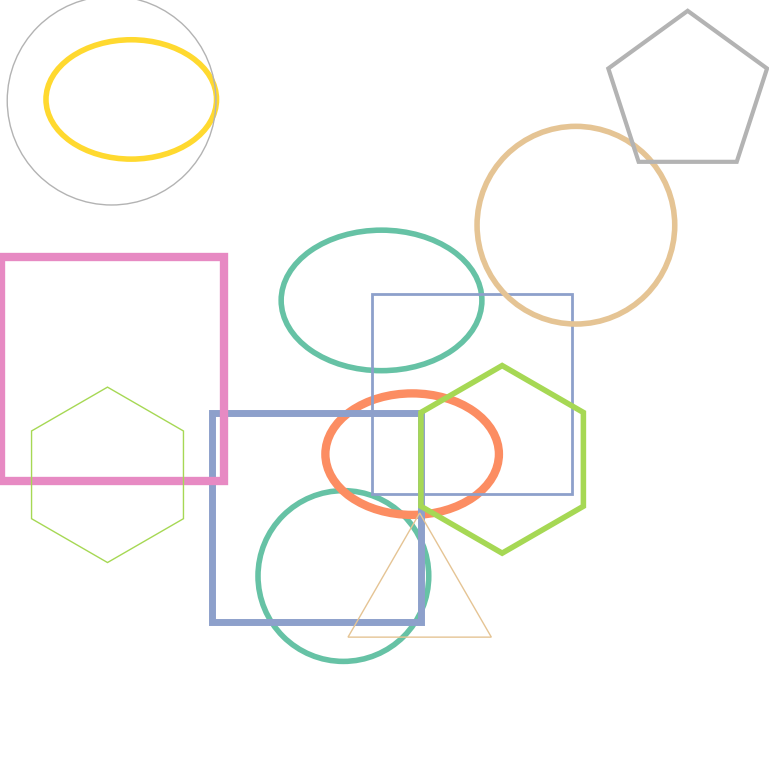[{"shape": "oval", "thickness": 2, "radius": 0.65, "center": [0.495, 0.61]}, {"shape": "circle", "thickness": 2, "radius": 0.55, "center": [0.446, 0.252]}, {"shape": "oval", "thickness": 3, "radius": 0.56, "center": [0.535, 0.41]}, {"shape": "square", "thickness": 1, "radius": 0.65, "center": [0.613, 0.489]}, {"shape": "square", "thickness": 2.5, "radius": 0.68, "center": [0.411, 0.328]}, {"shape": "square", "thickness": 3, "radius": 0.73, "center": [0.146, 0.521]}, {"shape": "hexagon", "thickness": 0.5, "radius": 0.57, "center": [0.14, 0.383]}, {"shape": "hexagon", "thickness": 2, "radius": 0.61, "center": [0.652, 0.403]}, {"shape": "oval", "thickness": 2, "radius": 0.55, "center": [0.17, 0.871]}, {"shape": "circle", "thickness": 2, "radius": 0.64, "center": [0.748, 0.708]}, {"shape": "triangle", "thickness": 0.5, "radius": 0.54, "center": [0.545, 0.226]}, {"shape": "pentagon", "thickness": 1.5, "radius": 0.54, "center": [0.893, 0.878]}, {"shape": "circle", "thickness": 0.5, "radius": 0.68, "center": [0.145, 0.869]}]